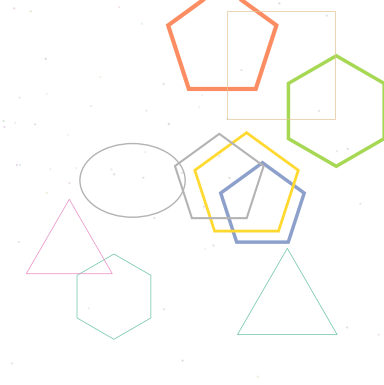[{"shape": "triangle", "thickness": 0.5, "radius": 0.75, "center": [0.746, 0.206]}, {"shape": "hexagon", "thickness": 0.5, "radius": 0.55, "center": [0.296, 0.229]}, {"shape": "pentagon", "thickness": 3, "radius": 0.74, "center": [0.577, 0.888]}, {"shape": "pentagon", "thickness": 2.5, "radius": 0.57, "center": [0.682, 0.463]}, {"shape": "triangle", "thickness": 0.5, "radius": 0.64, "center": [0.18, 0.354]}, {"shape": "hexagon", "thickness": 2.5, "radius": 0.72, "center": [0.873, 0.712]}, {"shape": "pentagon", "thickness": 2, "radius": 0.71, "center": [0.64, 0.514]}, {"shape": "square", "thickness": 0.5, "radius": 0.7, "center": [0.73, 0.832]}, {"shape": "oval", "thickness": 1, "radius": 0.68, "center": [0.344, 0.531]}, {"shape": "pentagon", "thickness": 1.5, "radius": 0.61, "center": [0.57, 0.531]}]